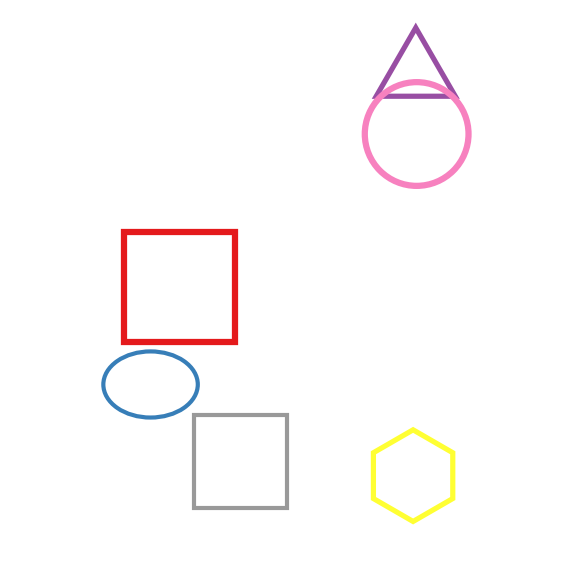[{"shape": "square", "thickness": 3, "radius": 0.48, "center": [0.311, 0.502]}, {"shape": "oval", "thickness": 2, "radius": 0.41, "center": [0.261, 0.333]}, {"shape": "triangle", "thickness": 2.5, "radius": 0.4, "center": [0.72, 0.872]}, {"shape": "hexagon", "thickness": 2.5, "radius": 0.4, "center": [0.715, 0.176]}, {"shape": "circle", "thickness": 3, "radius": 0.45, "center": [0.721, 0.767]}, {"shape": "square", "thickness": 2, "radius": 0.4, "center": [0.417, 0.2]}]